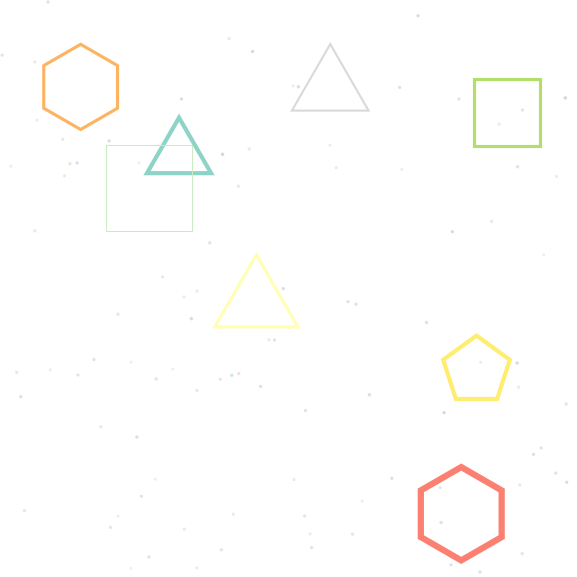[{"shape": "triangle", "thickness": 2, "radius": 0.32, "center": [0.31, 0.731]}, {"shape": "triangle", "thickness": 1.5, "radius": 0.42, "center": [0.444, 0.475]}, {"shape": "hexagon", "thickness": 3, "radius": 0.4, "center": [0.799, 0.11]}, {"shape": "hexagon", "thickness": 1.5, "radius": 0.37, "center": [0.14, 0.849]}, {"shape": "square", "thickness": 1.5, "radius": 0.29, "center": [0.878, 0.805]}, {"shape": "triangle", "thickness": 1, "radius": 0.38, "center": [0.572, 0.846]}, {"shape": "square", "thickness": 0.5, "radius": 0.37, "center": [0.258, 0.673]}, {"shape": "pentagon", "thickness": 2, "radius": 0.3, "center": [0.825, 0.357]}]